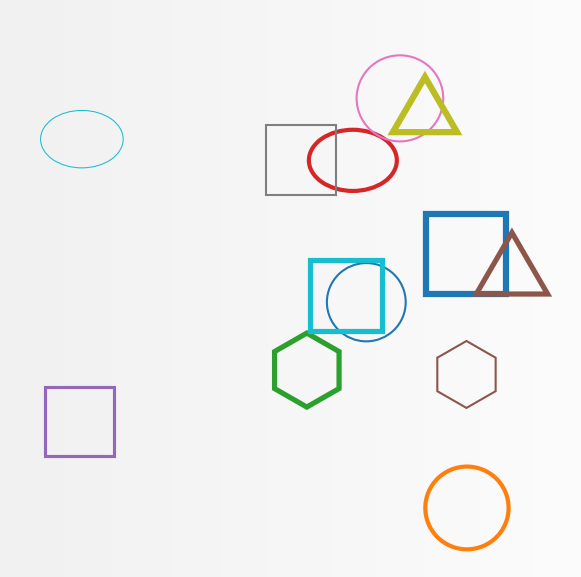[{"shape": "square", "thickness": 3, "radius": 0.35, "center": [0.802, 0.559]}, {"shape": "circle", "thickness": 1, "radius": 0.34, "center": [0.63, 0.476]}, {"shape": "circle", "thickness": 2, "radius": 0.36, "center": [0.803, 0.12]}, {"shape": "hexagon", "thickness": 2.5, "radius": 0.32, "center": [0.528, 0.358]}, {"shape": "oval", "thickness": 2, "radius": 0.38, "center": [0.607, 0.721]}, {"shape": "square", "thickness": 1.5, "radius": 0.3, "center": [0.137, 0.27]}, {"shape": "triangle", "thickness": 2.5, "radius": 0.35, "center": [0.881, 0.525]}, {"shape": "hexagon", "thickness": 1, "radius": 0.29, "center": [0.803, 0.351]}, {"shape": "circle", "thickness": 1, "radius": 0.37, "center": [0.688, 0.829]}, {"shape": "square", "thickness": 1, "radius": 0.3, "center": [0.518, 0.722]}, {"shape": "triangle", "thickness": 3, "radius": 0.32, "center": [0.731, 0.802]}, {"shape": "square", "thickness": 2.5, "radius": 0.31, "center": [0.595, 0.488]}, {"shape": "oval", "thickness": 0.5, "radius": 0.36, "center": [0.141, 0.758]}]